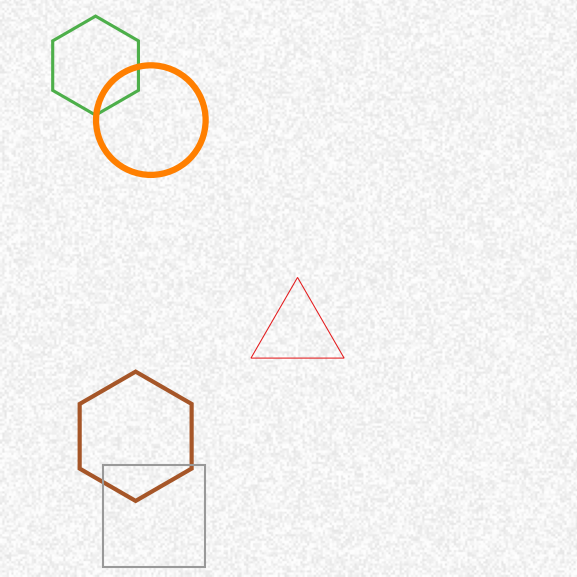[{"shape": "triangle", "thickness": 0.5, "radius": 0.47, "center": [0.515, 0.426]}, {"shape": "hexagon", "thickness": 1.5, "radius": 0.43, "center": [0.165, 0.886]}, {"shape": "circle", "thickness": 3, "radius": 0.47, "center": [0.261, 0.791]}, {"shape": "hexagon", "thickness": 2, "radius": 0.56, "center": [0.235, 0.244]}, {"shape": "square", "thickness": 1, "radius": 0.44, "center": [0.267, 0.105]}]